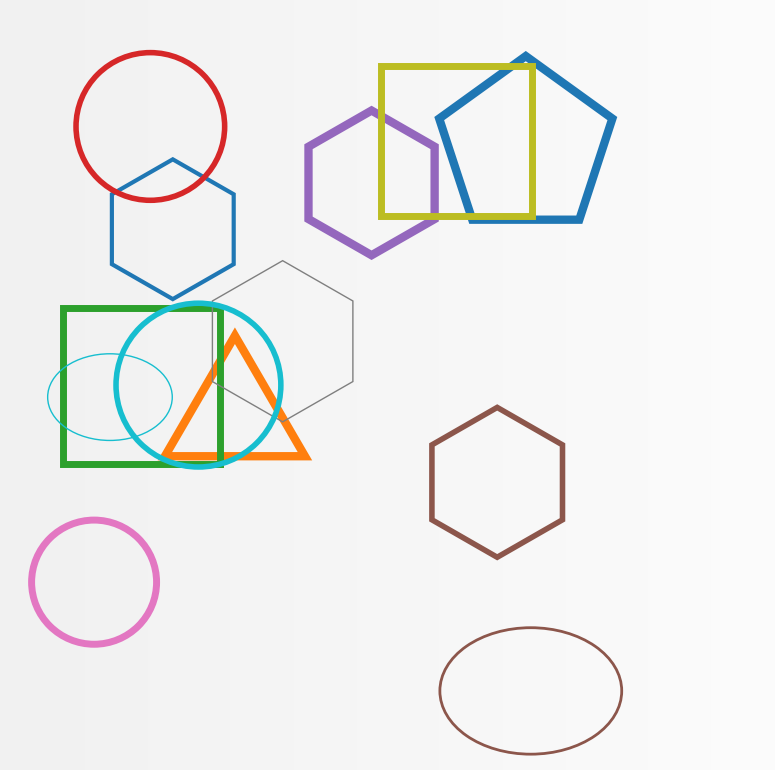[{"shape": "pentagon", "thickness": 3, "radius": 0.59, "center": [0.678, 0.81]}, {"shape": "hexagon", "thickness": 1.5, "radius": 0.45, "center": [0.223, 0.702]}, {"shape": "triangle", "thickness": 3, "radius": 0.52, "center": [0.303, 0.46]}, {"shape": "square", "thickness": 2.5, "radius": 0.51, "center": [0.183, 0.498]}, {"shape": "circle", "thickness": 2, "radius": 0.48, "center": [0.194, 0.836]}, {"shape": "hexagon", "thickness": 3, "radius": 0.47, "center": [0.479, 0.762]}, {"shape": "oval", "thickness": 1, "radius": 0.59, "center": [0.685, 0.103]}, {"shape": "hexagon", "thickness": 2, "radius": 0.49, "center": [0.642, 0.374]}, {"shape": "circle", "thickness": 2.5, "radius": 0.4, "center": [0.121, 0.244]}, {"shape": "hexagon", "thickness": 0.5, "radius": 0.52, "center": [0.365, 0.557]}, {"shape": "square", "thickness": 2.5, "radius": 0.49, "center": [0.589, 0.817]}, {"shape": "oval", "thickness": 0.5, "radius": 0.4, "center": [0.142, 0.484]}, {"shape": "circle", "thickness": 2, "radius": 0.53, "center": [0.256, 0.5]}]